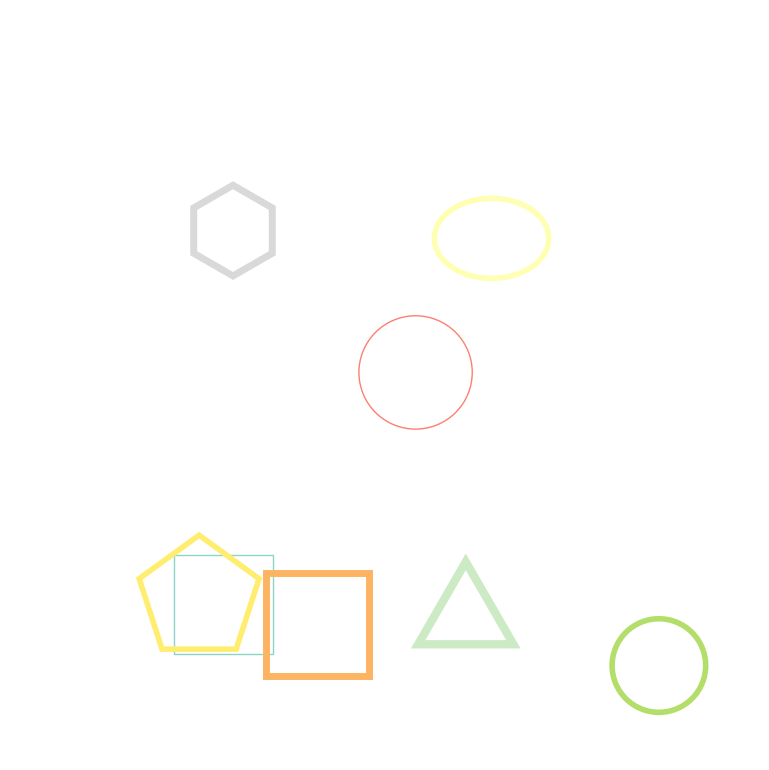[{"shape": "square", "thickness": 0.5, "radius": 0.32, "center": [0.291, 0.215]}, {"shape": "oval", "thickness": 2, "radius": 0.37, "center": [0.638, 0.69]}, {"shape": "circle", "thickness": 0.5, "radius": 0.37, "center": [0.54, 0.516]}, {"shape": "square", "thickness": 2.5, "radius": 0.34, "center": [0.412, 0.189]}, {"shape": "circle", "thickness": 2, "radius": 0.3, "center": [0.856, 0.136]}, {"shape": "hexagon", "thickness": 2.5, "radius": 0.29, "center": [0.303, 0.701]}, {"shape": "triangle", "thickness": 3, "radius": 0.36, "center": [0.605, 0.199]}, {"shape": "pentagon", "thickness": 2, "radius": 0.41, "center": [0.259, 0.223]}]